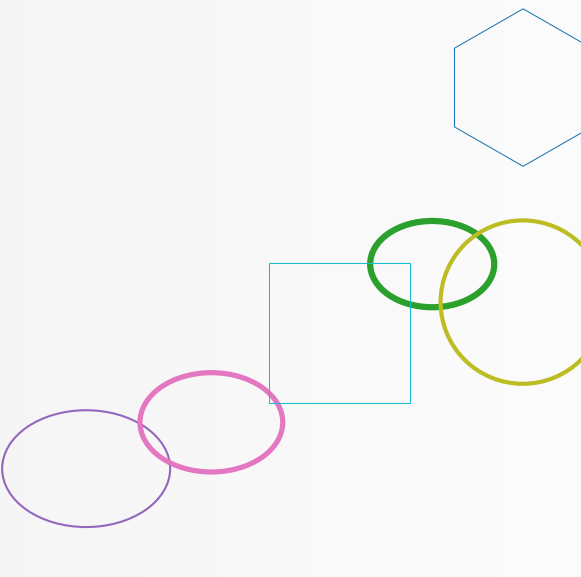[{"shape": "hexagon", "thickness": 0.5, "radius": 0.68, "center": [0.9, 0.848]}, {"shape": "oval", "thickness": 3, "radius": 0.53, "center": [0.744, 0.542]}, {"shape": "oval", "thickness": 1, "radius": 0.72, "center": [0.148, 0.188]}, {"shape": "oval", "thickness": 2.5, "radius": 0.61, "center": [0.364, 0.268]}, {"shape": "circle", "thickness": 2, "radius": 0.71, "center": [0.899, 0.476]}, {"shape": "square", "thickness": 0.5, "radius": 0.61, "center": [0.584, 0.422]}]